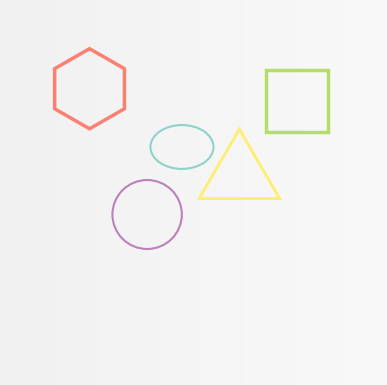[{"shape": "oval", "thickness": 1.5, "radius": 0.41, "center": [0.47, 0.618]}, {"shape": "hexagon", "thickness": 2.5, "radius": 0.52, "center": [0.231, 0.77]}, {"shape": "square", "thickness": 2.5, "radius": 0.4, "center": [0.766, 0.739]}, {"shape": "circle", "thickness": 1.5, "radius": 0.45, "center": [0.38, 0.443]}, {"shape": "triangle", "thickness": 2, "radius": 0.6, "center": [0.618, 0.544]}]